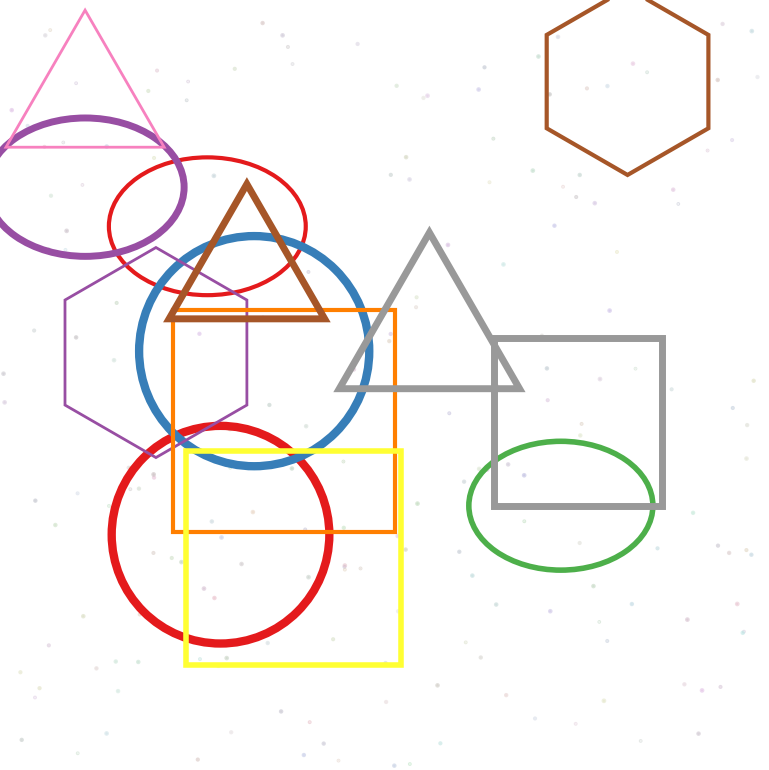[{"shape": "circle", "thickness": 3, "radius": 0.71, "center": [0.286, 0.306]}, {"shape": "oval", "thickness": 1.5, "radius": 0.64, "center": [0.269, 0.706]}, {"shape": "circle", "thickness": 3, "radius": 0.75, "center": [0.33, 0.544]}, {"shape": "oval", "thickness": 2, "radius": 0.6, "center": [0.728, 0.343]}, {"shape": "oval", "thickness": 2.5, "radius": 0.64, "center": [0.111, 0.757]}, {"shape": "hexagon", "thickness": 1, "radius": 0.68, "center": [0.203, 0.542]}, {"shape": "square", "thickness": 1.5, "radius": 0.72, "center": [0.369, 0.454]}, {"shape": "square", "thickness": 2, "radius": 0.7, "center": [0.382, 0.275]}, {"shape": "triangle", "thickness": 2.5, "radius": 0.58, "center": [0.321, 0.644]}, {"shape": "hexagon", "thickness": 1.5, "radius": 0.61, "center": [0.815, 0.894]}, {"shape": "triangle", "thickness": 1, "radius": 0.59, "center": [0.11, 0.868]}, {"shape": "square", "thickness": 2.5, "radius": 0.54, "center": [0.751, 0.452]}, {"shape": "triangle", "thickness": 2.5, "radius": 0.68, "center": [0.558, 0.563]}]